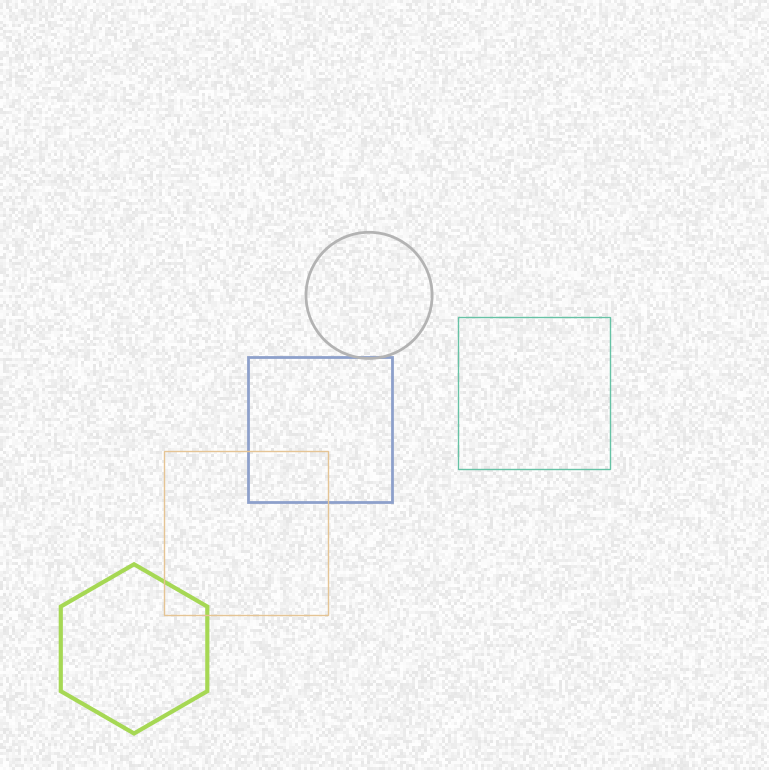[{"shape": "square", "thickness": 0.5, "radius": 0.49, "center": [0.693, 0.49]}, {"shape": "square", "thickness": 1, "radius": 0.47, "center": [0.415, 0.442]}, {"shape": "hexagon", "thickness": 1.5, "radius": 0.55, "center": [0.174, 0.157]}, {"shape": "square", "thickness": 0.5, "radius": 0.53, "center": [0.319, 0.308]}, {"shape": "circle", "thickness": 1, "radius": 0.41, "center": [0.479, 0.616]}]